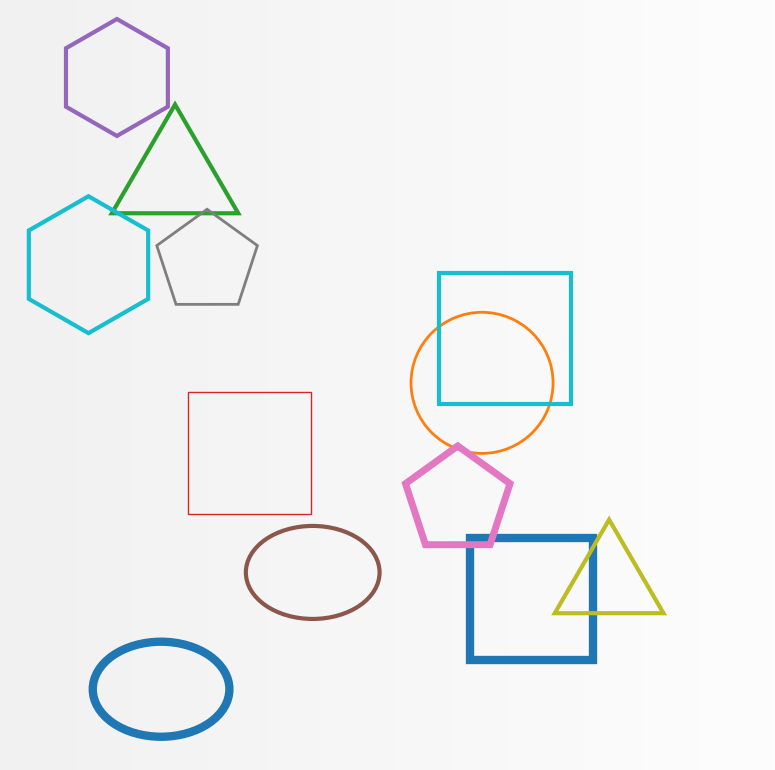[{"shape": "square", "thickness": 3, "radius": 0.4, "center": [0.686, 0.223]}, {"shape": "oval", "thickness": 3, "radius": 0.44, "center": [0.208, 0.105]}, {"shape": "circle", "thickness": 1, "radius": 0.46, "center": [0.622, 0.503]}, {"shape": "triangle", "thickness": 1.5, "radius": 0.47, "center": [0.226, 0.77]}, {"shape": "square", "thickness": 0.5, "radius": 0.4, "center": [0.322, 0.412]}, {"shape": "hexagon", "thickness": 1.5, "radius": 0.38, "center": [0.151, 0.899]}, {"shape": "oval", "thickness": 1.5, "radius": 0.43, "center": [0.403, 0.257]}, {"shape": "pentagon", "thickness": 2.5, "radius": 0.35, "center": [0.591, 0.35]}, {"shape": "pentagon", "thickness": 1, "radius": 0.34, "center": [0.267, 0.66]}, {"shape": "triangle", "thickness": 1.5, "radius": 0.4, "center": [0.786, 0.244]}, {"shape": "square", "thickness": 1.5, "radius": 0.43, "center": [0.651, 0.56]}, {"shape": "hexagon", "thickness": 1.5, "radius": 0.44, "center": [0.114, 0.656]}]